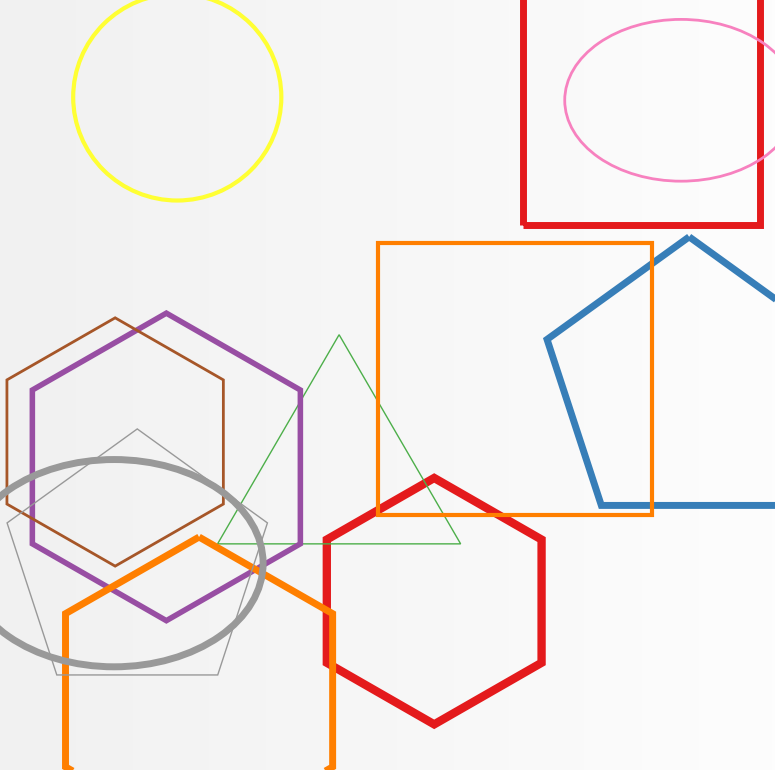[{"shape": "hexagon", "thickness": 3, "radius": 0.8, "center": [0.56, 0.219]}, {"shape": "square", "thickness": 2.5, "radius": 0.77, "center": [0.828, 0.861]}, {"shape": "pentagon", "thickness": 2.5, "radius": 0.96, "center": [0.889, 0.5]}, {"shape": "triangle", "thickness": 0.5, "radius": 0.91, "center": [0.438, 0.384]}, {"shape": "hexagon", "thickness": 2, "radius": 1.0, "center": [0.215, 0.394]}, {"shape": "hexagon", "thickness": 2.5, "radius": 1.0, "center": [0.257, 0.104]}, {"shape": "square", "thickness": 1.5, "radius": 0.88, "center": [0.664, 0.508]}, {"shape": "circle", "thickness": 1.5, "radius": 0.67, "center": [0.229, 0.874]}, {"shape": "hexagon", "thickness": 1, "radius": 0.81, "center": [0.149, 0.426]}, {"shape": "oval", "thickness": 1, "radius": 0.75, "center": [0.879, 0.87]}, {"shape": "oval", "thickness": 2.5, "radius": 0.96, "center": [0.147, 0.269]}, {"shape": "pentagon", "thickness": 0.5, "radius": 0.88, "center": [0.177, 0.266]}]